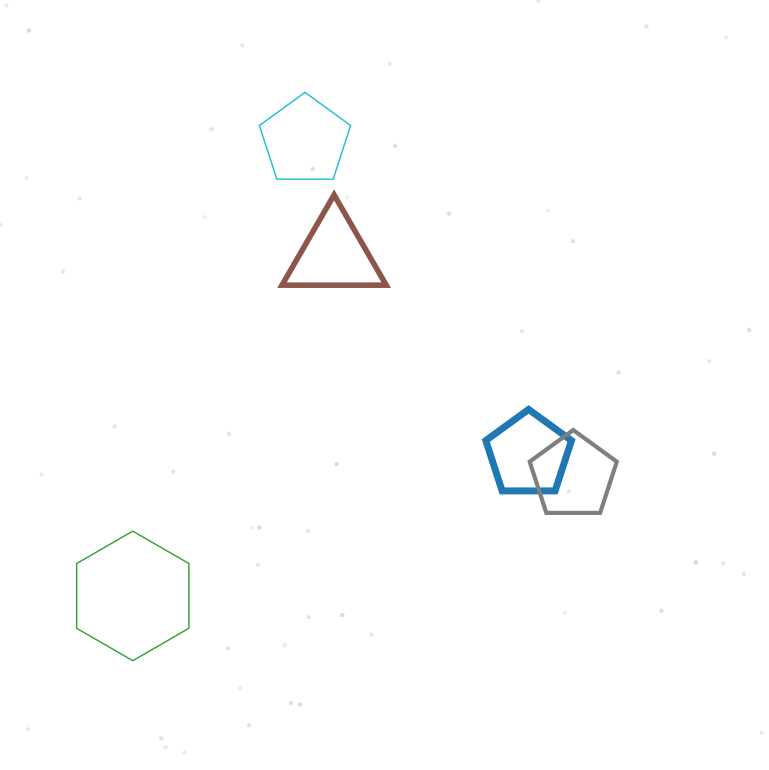[{"shape": "pentagon", "thickness": 2.5, "radius": 0.29, "center": [0.687, 0.41]}, {"shape": "hexagon", "thickness": 0.5, "radius": 0.42, "center": [0.172, 0.226]}, {"shape": "triangle", "thickness": 2, "radius": 0.39, "center": [0.434, 0.669]}, {"shape": "pentagon", "thickness": 1.5, "radius": 0.3, "center": [0.744, 0.382]}, {"shape": "pentagon", "thickness": 0.5, "radius": 0.31, "center": [0.396, 0.818]}]